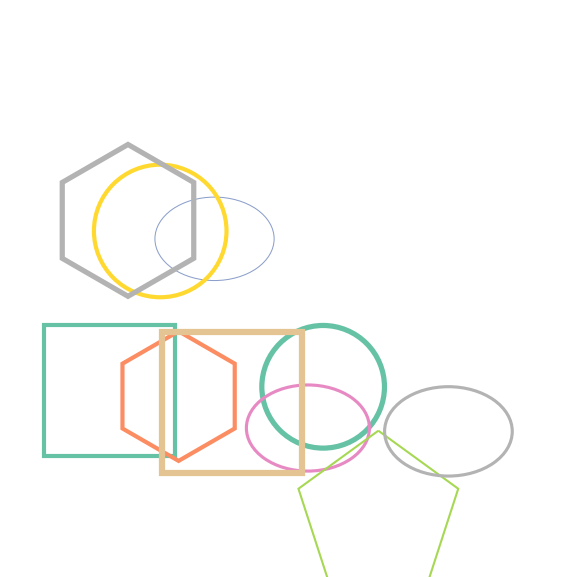[{"shape": "circle", "thickness": 2.5, "radius": 0.53, "center": [0.56, 0.329]}, {"shape": "square", "thickness": 2, "radius": 0.57, "center": [0.189, 0.323]}, {"shape": "hexagon", "thickness": 2, "radius": 0.56, "center": [0.309, 0.313]}, {"shape": "oval", "thickness": 0.5, "radius": 0.52, "center": [0.371, 0.586]}, {"shape": "oval", "thickness": 1.5, "radius": 0.53, "center": [0.533, 0.258]}, {"shape": "pentagon", "thickness": 1, "radius": 0.73, "center": [0.655, 0.108]}, {"shape": "circle", "thickness": 2, "radius": 0.57, "center": [0.277, 0.599]}, {"shape": "square", "thickness": 3, "radius": 0.61, "center": [0.401, 0.302]}, {"shape": "oval", "thickness": 1.5, "radius": 0.55, "center": [0.776, 0.252]}, {"shape": "hexagon", "thickness": 2.5, "radius": 0.66, "center": [0.222, 0.618]}]